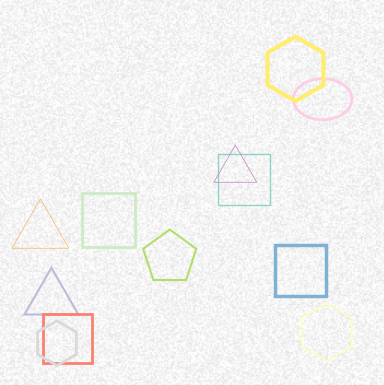[{"shape": "square", "thickness": 1, "radius": 0.34, "center": [0.634, 0.534]}, {"shape": "hexagon", "thickness": 1, "radius": 0.38, "center": [0.849, 0.137]}, {"shape": "triangle", "thickness": 1.5, "radius": 0.4, "center": [0.134, 0.224]}, {"shape": "square", "thickness": 2, "radius": 0.31, "center": [0.175, 0.121]}, {"shape": "square", "thickness": 2.5, "radius": 0.33, "center": [0.779, 0.297]}, {"shape": "triangle", "thickness": 0.5, "radius": 0.43, "center": [0.105, 0.398]}, {"shape": "pentagon", "thickness": 1.5, "radius": 0.36, "center": [0.441, 0.331]}, {"shape": "oval", "thickness": 2, "radius": 0.38, "center": [0.838, 0.742]}, {"shape": "hexagon", "thickness": 2, "radius": 0.29, "center": [0.148, 0.109]}, {"shape": "triangle", "thickness": 0.5, "radius": 0.32, "center": [0.611, 0.559]}, {"shape": "square", "thickness": 2, "radius": 0.35, "center": [0.282, 0.429]}, {"shape": "hexagon", "thickness": 3, "radius": 0.42, "center": [0.767, 0.821]}]